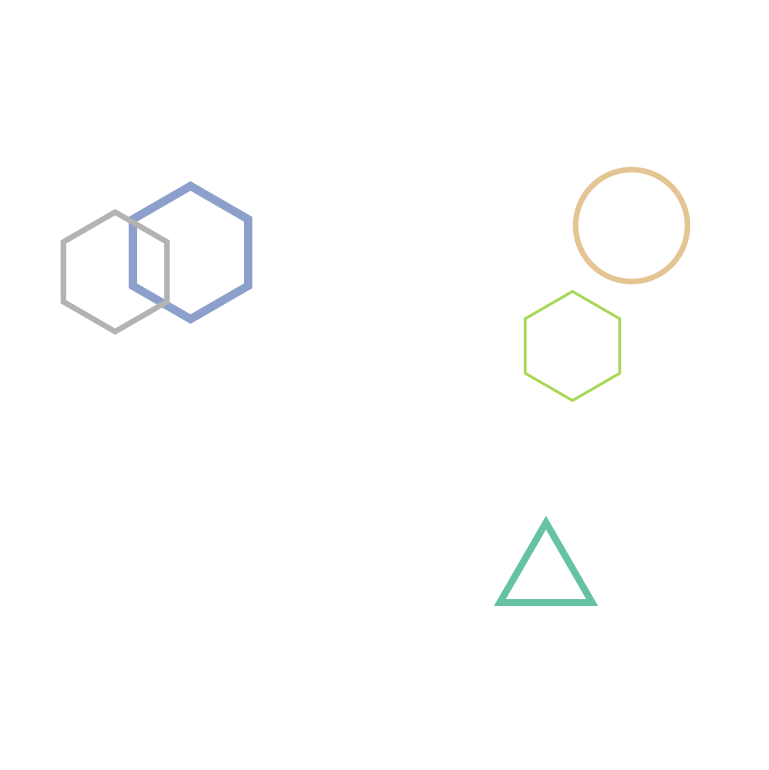[{"shape": "triangle", "thickness": 2.5, "radius": 0.35, "center": [0.709, 0.252]}, {"shape": "hexagon", "thickness": 3, "radius": 0.43, "center": [0.247, 0.672]}, {"shape": "hexagon", "thickness": 1, "radius": 0.35, "center": [0.743, 0.551]}, {"shape": "circle", "thickness": 2, "radius": 0.36, "center": [0.82, 0.707]}, {"shape": "hexagon", "thickness": 2, "radius": 0.39, "center": [0.15, 0.647]}]